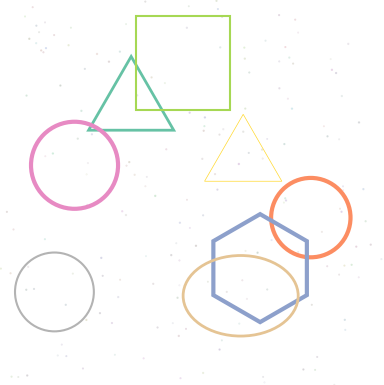[{"shape": "triangle", "thickness": 2, "radius": 0.64, "center": [0.341, 0.726]}, {"shape": "circle", "thickness": 3, "radius": 0.52, "center": [0.807, 0.435]}, {"shape": "hexagon", "thickness": 3, "radius": 0.7, "center": [0.676, 0.304]}, {"shape": "circle", "thickness": 3, "radius": 0.57, "center": [0.194, 0.571]}, {"shape": "square", "thickness": 1.5, "radius": 0.61, "center": [0.475, 0.836]}, {"shape": "triangle", "thickness": 0.5, "radius": 0.58, "center": [0.632, 0.587]}, {"shape": "oval", "thickness": 2, "radius": 0.75, "center": [0.625, 0.232]}, {"shape": "circle", "thickness": 1.5, "radius": 0.51, "center": [0.141, 0.242]}]